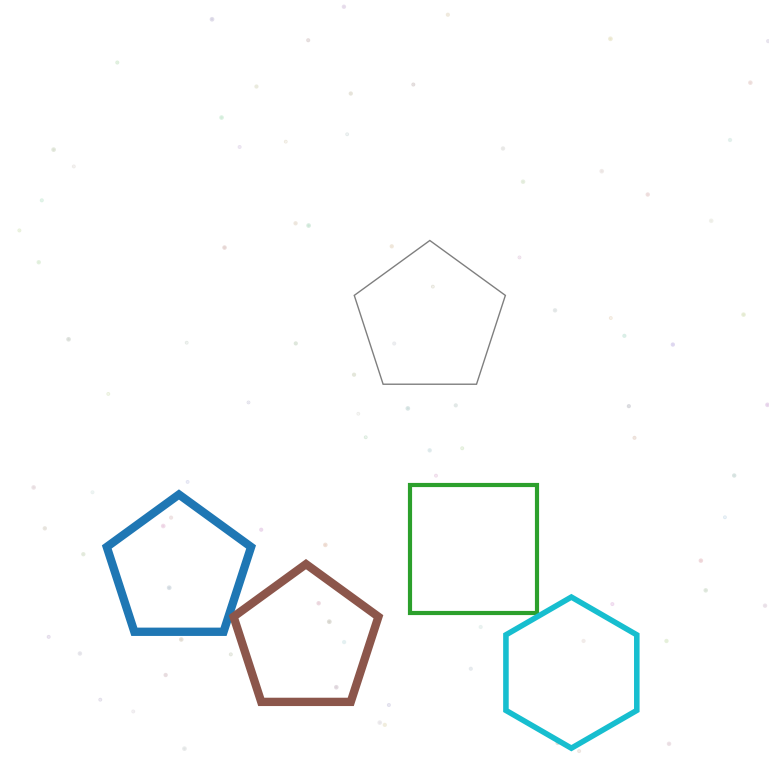[{"shape": "pentagon", "thickness": 3, "radius": 0.49, "center": [0.232, 0.259]}, {"shape": "square", "thickness": 1.5, "radius": 0.41, "center": [0.615, 0.287]}, {"shape": "pentagon", "thickness": 3, "radius": 0.49, "center": [0.397, 0.168]}, {"shape": "pentagon", "thickness": 0.5, "radius": 0.52, "center": [0.558, 0.584]}, {"shape": "hexagon", "thickness": 2, "radius": 0.49, "center": [0.742, 0.126]}]